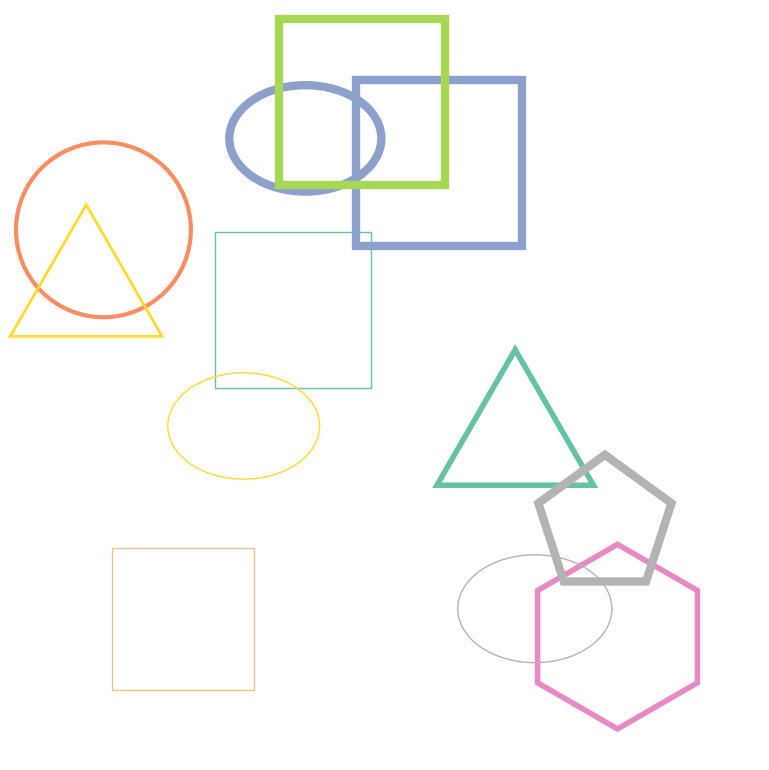[{"shape": "triangle", "thickness": 2, "radius": 0.59, "center": [0.669, 0.428]}, {"shape": "square", "thickness": 0.5, "radius": 0.51, "center": [0.38, 0.597]}, {"shape": "circle", "thickness": 1.5, "radius": 0.57, "center": [0.134, 0.702]}, {"shape": "oval", "thickness": 3, "radius": 0.49, "center": [0.397, 0.82]}, {"shape": "square", "thickness": 3, "radius": 0.54, "center": [0.57, 0.789]}, {"shape": "hexagon", "thickness": 2, "radius": 0.6, "center": [0.802, 0.173]}, {"shape": "square", "thickness": 3, "radius": 0.54, "center": [0.47, 0.867]}, {"shape": "triangle", "thickness": 1, "radius": 0.57, "center": [0.112, 0.62]}, {"shape": "oval", "thickness": 0.5, "radius": 0.49, "center": [0.316, 0.447]}, {"shape": "square", "thickness": 0.5, "radius": 0.46, "center": [0.238, 0.196]}, {"shape": "pentagon", "thickness": 3, "radius": 0.45, "center": [0.786, 0.318]}, {"shape": "oval", "thickness": 0.5, "radius": 0.5, "center": [0.695, 0.209]}]